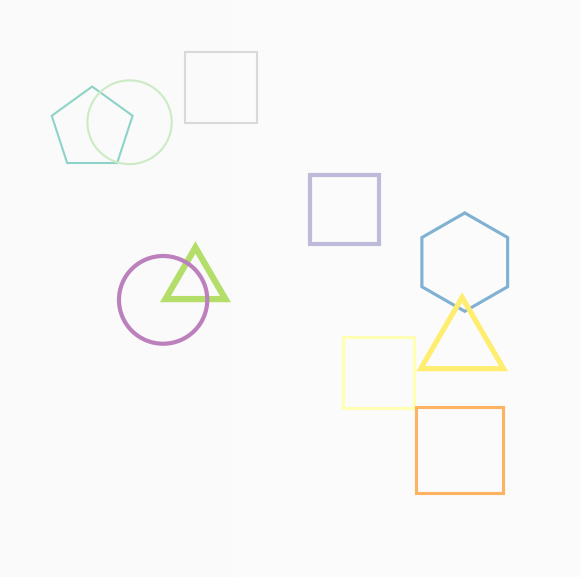[{"shape": "pentagon", "thickness": 1, "radius": 0.37, "center": [0.159, 0.776]}, {"shape": "square", "thickness": 1.5, "radius": 0.31, "center": [0.651, 0.354]}, {"shape": "square", "thickness": 2, "radius": 0.3, "center": [0.593, 0.636]}, {"shape": "hexagon", "thickness": 1.5, "radius": 0.43, "center": [0.8, 0.545]}, {"shape": "square", "thickness": 1.5, "radius": 0.37, "center": [0.79, 0.22]}, {"shape": "triangle", "thickness": 3, "radius": 0.3, "center": [0.336, 0.511]}, {"shape": "square", "thickness": 1, "radius": 0.31, "center": [0.38, 0.848]}, {"shape": "circle", "thickness": 2, "radius": 0.38, "center": [0.281, 0.48]}, {"shape": "circle", "thickness": 1, "radius": 0.36, "center": [0.223, 0.787]}, {"shape": "triangle", "thickness": 2.5, "radius": 0.41, "center": [0.795, 0.402]}]